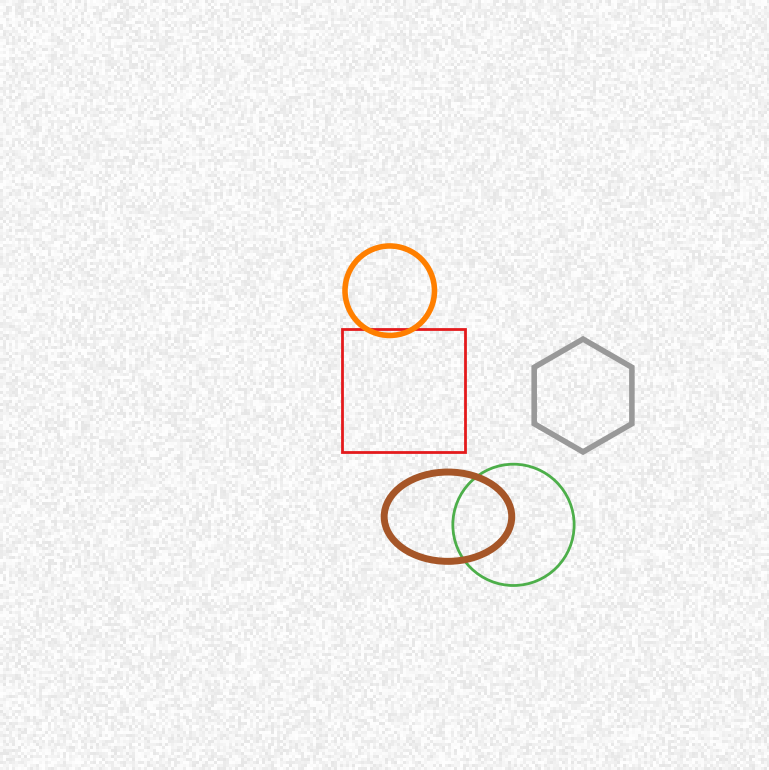[{"shape": "square", "thickness": 1, "radius": 0.4, "center": [0.524, 0.493]}, {"shape": "circle", "thickness": 1, "radius": 0.39, "center": [0.667, 0.318]}, {"shape": "circle", "thickness": 2, "radius": 0.29, "center": [0.506, 0.622]}, {"shape": "oval", "thickness": 2.5, "radius": 0.41, "center": [0.582, 0.329]}, {"shape": "hexagon", "thickness": 2, "radius": 0.37, "center": [0.757, 0.486]}]